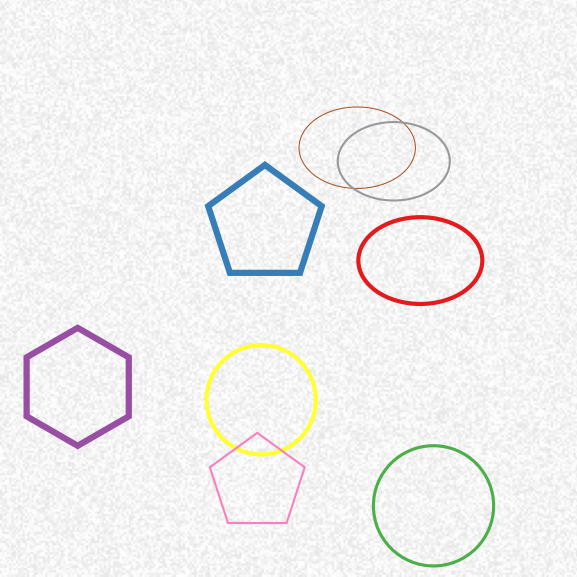[{"shape": "oval", "thickness": 2, "radius": 0.54, "center": [0.728, 0.548]}, {"shape": "pentagon", "thickness": 3, "radius": 0.52, "center": [0.459, 0.61]}, {"shape": "circle", "thickness": 1.5, "radius": 0.52, "center": [0.751, 0.123]}, {"shape": "hexagon", "thickness": 3, "radius": 0.51, "center": [0.135, 0.329]}, {"shape": "circle", "thickness": 2, "radius": 0.47, "center": [0.452, 0.307]}, {"shape": "oval", "thickness": 0.5, "radius": 0.5, "center": [0.619, 0.743]}, {"shape": "pentagon", "thickness": 1, "radius": 0.43, "center": [0.446, 0.163]}, {"shape": "oval", "thickness": 1, "radius": 0.49, "center": [0.682, 0.72]}]